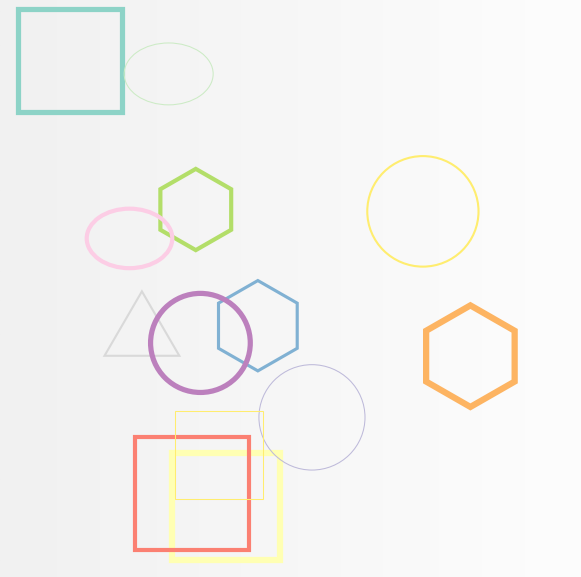[{"shape": "square", "thickness": 2.5, "radius": 0.45, "center": [0.121, 0.894]}, {"shape": "square", "thickness": 3, "radius": 0.46, "center": [0.389, 0.122]}, {"shape": "circle", "thickness": 0.5, "radius": 0.46, "center": [0.537, 0.276]}, {"shape": "square", "thickness": 2, "radius": 0.49, "center": [0.331, 0.145]}, {"shape": "hexagon", "thickness": 1.5, "radius": 0.39, "center": [0.444, 0.435]}, {"shape": "hexagon", "thickness": 3, "radius": 0.44, "center": [0.809, 0.382]}, {"shape": "hexagon", "thickness": 2, "radius": 0.35, "center": [0.337, 0.636]}, {"shape": "oval", "thickness": 2, "radius": 0.37, "center": [0.223, 0.586]}, {"shape": "triangle", "thickness": 1, "radius": 0.37, "center": [0.244, 0.42]}, {"shape": "circle", "thickness": 2.5, "radius": 0.43, "center": [0.345, 0.405]}, {"shape": "oval", "thickness": 0.5, "radius": 0.38, "center": [0.29, 0.871]}, {"shape": "circle", "thickness": 1, "radius": 0.48, "center": [0.728, 0.633]}, {"shape": "square", "thickness": 0.5, "radius": 0.38, "center": [0.377, 0.211]}]